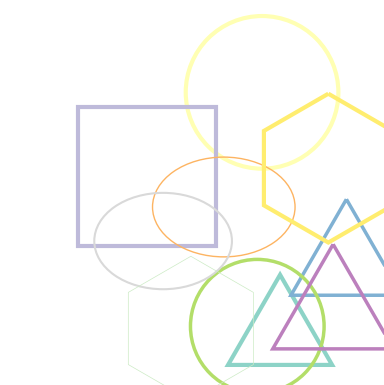[{"shape": "triangle", "thickness": 3, "radius": 0.78, "center": [0.727, 0.13]}, {"shape": "circle", "thickness": 3, "radius": 0.99, "center": [0.681, 0.76]}, {"shape": "square", "thickness": 3, "radius": 0.9, "center": [0.382, 0.542]}, {"shape": "triangle", "thickness": 2.5, "radius": 0.83, "center": [0.9, 0.316]}, {"shape": "oval", "thickness": 1, "radius": 0.93, "center": [0.581, 0.462]}, {"shape": "circle", "thickness": 2.5, "radius": 0.87, "center": [0.668, 0.153]}, {"shape": "oval", "thickness": 1.5, "radius": 0.89, "center": [0.424, 0.374]}, {"shape": "triangle", "thickness": 2.5, "radius": 0.91, "center": [0.865, 0.184]}, {"shape": "hexagon", "thickness": 0.5, "radius": 0.94, "center": [0.496, 0.147]}, {"shape": "hexagon", "thickness": 3, "radius": 0.97, "center": [0.853, 0.563]}]